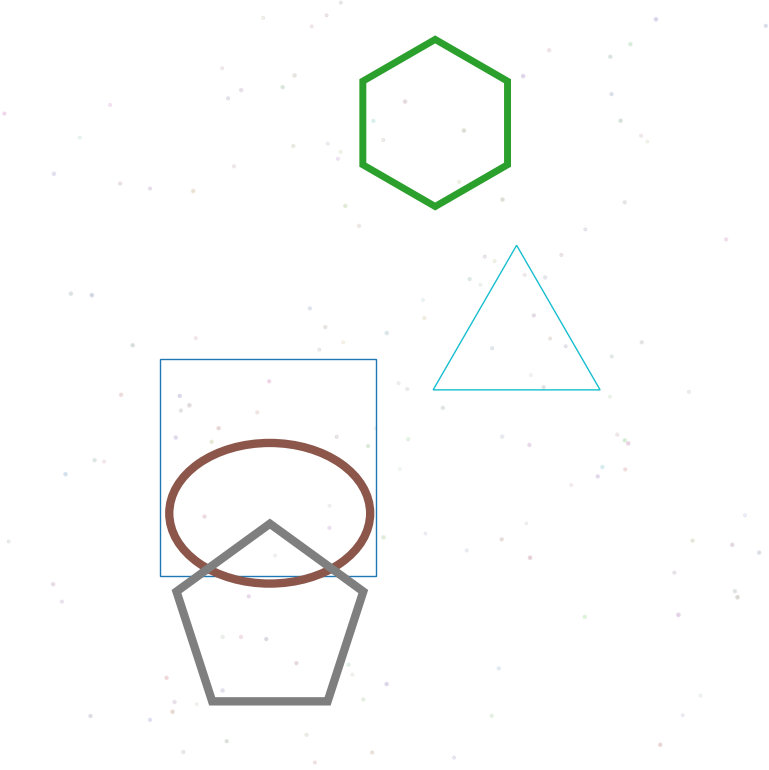[{"shape": "square", "thickness": 0.5, "radius": 0.7, "center": [0.348, 0.393]}, {"shape": "hexagon", "thickness": 2.5, "radius": 0.54, "center": [0.565, 0.84]}, {"shape": "oval", "thickness": 3, "radius": 0.65, "center": [0.35, 0.333]}, {"shape": "pentagon", "thickness": 3, "radius": 0.64, "center": [0.351, 0.192]}, {"shape": "triangle", "thickness": 0.5, "radius": 0.63, "center": [0.671, 0.556]}]